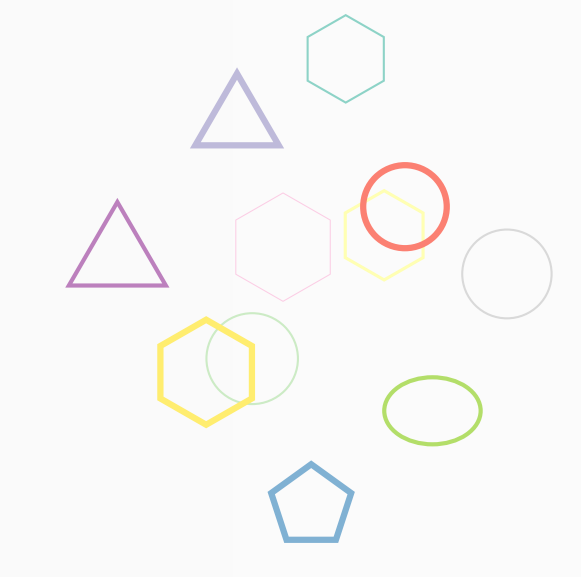[{"shape": "hexagon", "thickness": 1, "radius": 0.38, "center": [0.595, 0.897]}, {"shape": "hexagon", "thickness": 1.5, "radius": 0.39, "center": [0.661, 0.592]}, {"shape": "triangle", "thickness": 3, "radius": 0.41, "center": [0.408, 0.789]}, {"shape": "circle", "thickness": 3, "radius": 0.36, "center": [0.697, 0.641]}, {"shape": "pentagon", "thickness": 3, "radius": 0.36, "center": [0.535, 0.123]}, {"shape": "oval", "thickness": 2, "radius": 0.41, "center": [0.744, 0.288]}, {"shape": "hexagon", "thickness": 0.5, "radius": 0.47, "center": [0.487, 0.571]}, {"shape": "circle", "thickness": 1, "radius": 0.38, "center": [0.872, 0.525]}, {"shape": "triangle", "thickness": 2, "radius": 0.48, "center": [0.202, 0.553]}, {"shape": "circle", "thickness": 1, "radius": 0.39, "center": [0.434, 0.378]}, {"shape": "hexagon", "thickness": 3, "radius": 0.45, "center": [0.355, 0.355]}]